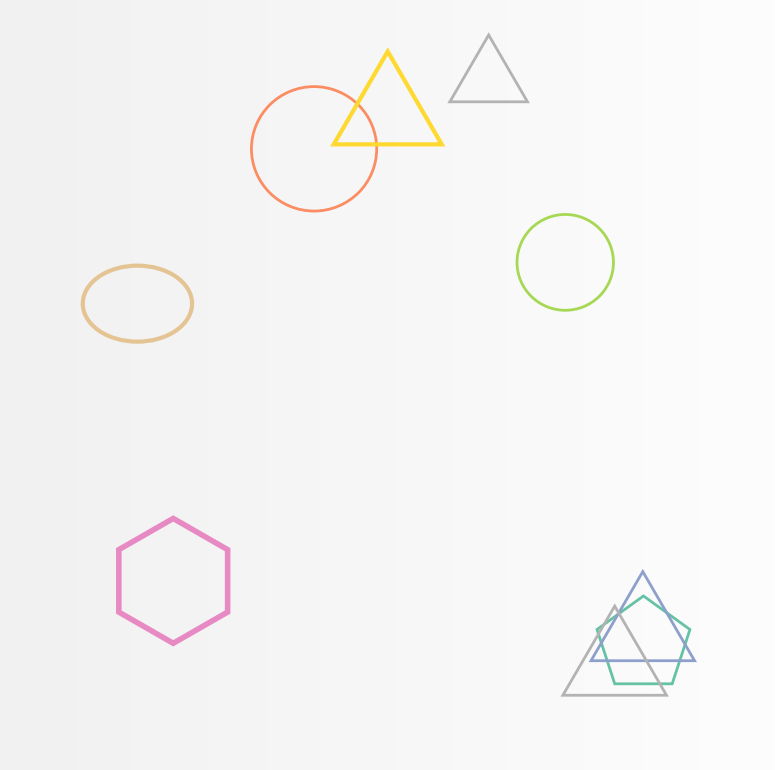[{"shape": "pentagon", "thickness": 1, "radius": 0.32, "center": [0.83, 0.163]}, {"shape": "circle", "thickness": 1, "radius": 0.4, "center": [0.405, 0.807]}, {"shape": "triangle", "thickness": 1, "radius": 0.39, "center": [0.829, 0.18]}, {"shape": "hexagon", "thickness": 2, "radius": 0.41, "center": [0.224, 0.246]}, {"shape": "circle", "thickness": 1, "radius": 0.31, "center": [0.729, 0.659]}, {"shape": "triangle", "thickness": 1.5, "radius": 0.4, "center": [0.5, 0.853]}, {"shape": "oval", "thickness": 1.5, "radius": 0.35, "center": [0.177, 0.606]}, {"shape": "triangle", "thickness": 1, "radius": 0.39, "center": [0.793, 0.136]}, {"shape": "triangle", "thickness": 1, "radius": 0.29, "center": [0.631, 0.897]}]